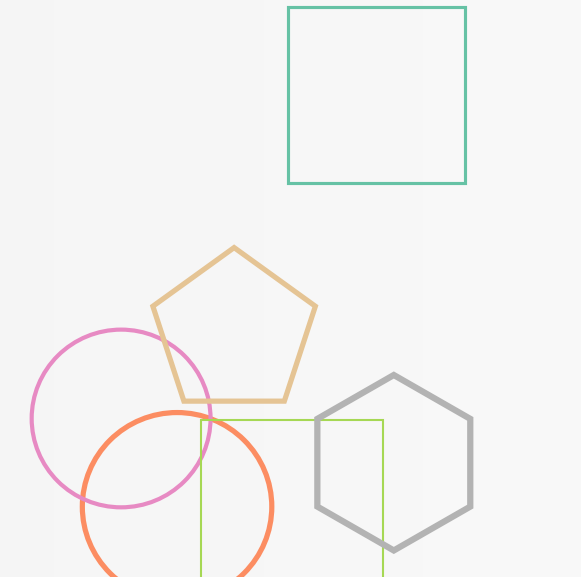[{"shape": "square", "thickness": 1.5, "radius": 0.76, "center": [0.648, 0.835]}, {"shape": "circle", "thickness": 2.5, "radius": 0.81, "center": [0.305, 0.122]}, {"shape": "circle", "thickness": 2, "radius": 0.77, "center": [0.208, 0.275]}, {"shape": "square", "thickness": 1, "radius": 0.78, "center": [0.503, 0.116]}, {"shape": "pentagon", "thickness": 2.5, "radius": 0.73, "center": [0.403, 0.423]}, {"shape": "hexagon", "thickness": 3, "radius": 0.76, "center": [0.678, 0.198]}]